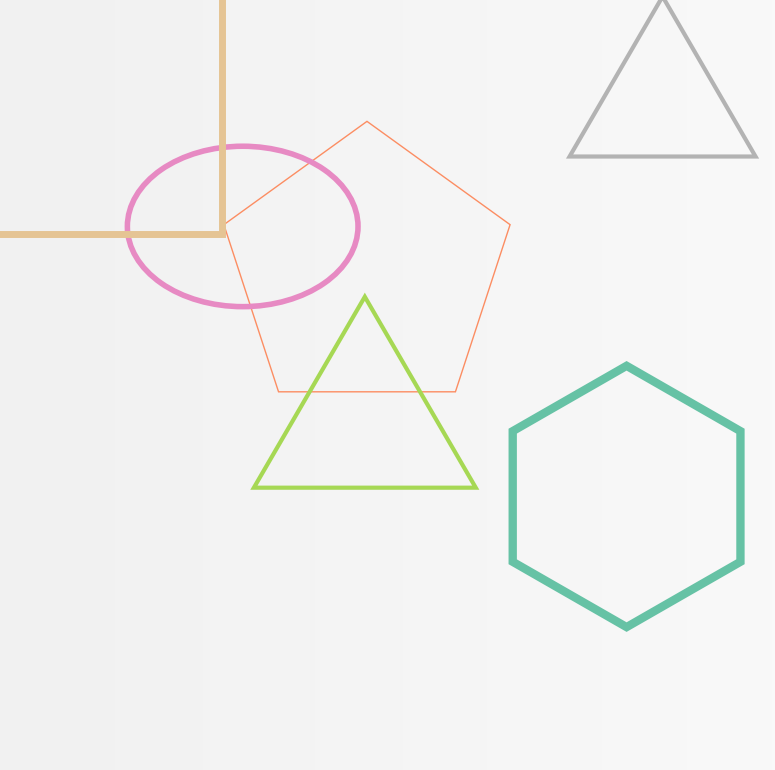[{"shape": "hexagon", "thickness": 3, "radius": 0.85, "center": [0.808, 0.355]}, {"shape": "pentagon", "thickness": 0.5, "radius": 0.97, "center": [0.474, 0.648]}, {"shape": "oval", "thickness": 2, "radius": 0.74, "center": [0.313, 0.706]}, {"shape": "triangle", "thickness": 1.5, "radius": 0.83, "center": [0.471, 0.449]}, {"shape": "square", "thickness": 2.5, "radius": 0.79, "center": [0.129, 0.853]}, {"shape": "triangle", "thickness": 1.5, "radius": 0.69, "center": [0.855, 0.866]}]